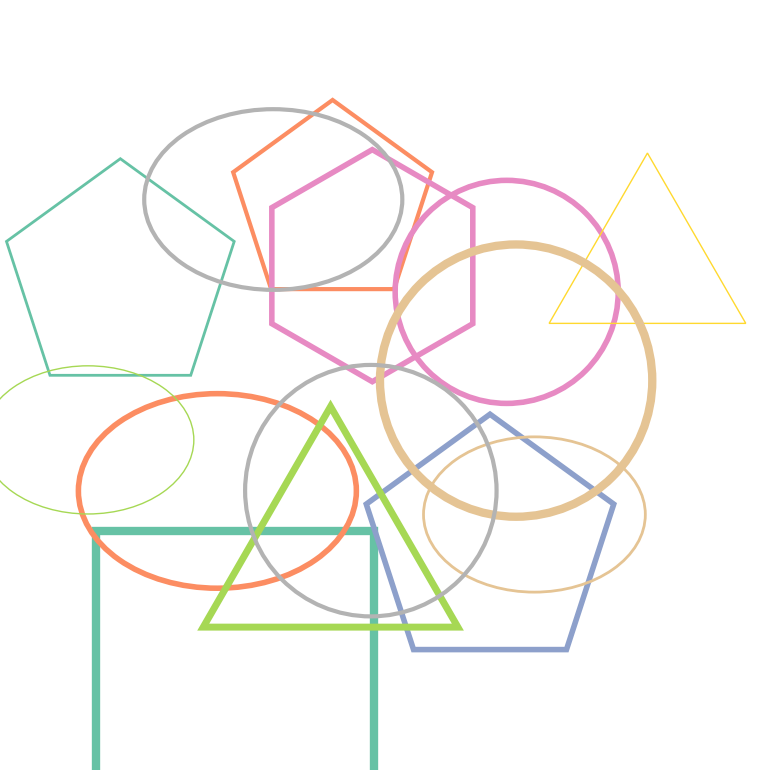[{"shape": "square", "thickness": 3, "radius": 0.9, "center": [0.305, 0.13]}, {"shape": "pentagon", "thickness": 1, "radius": 0.78, "center": [0.156, 0.638]}, {"shape": "oval", "thickness": 2, "radius": 0.9, "center": [0.282, 0.362]}, {"shape": "pentagon", "thickness": 1.5, "radius": 0.68, "center": [0.432, 0.734]}, {"shape": "pentagon", "thickness": 2, "radius": 0.84, "center": [0.636, 0.293]}, {"shape": "hexagon", "thickness": 2, "radius": 0.75, "center": [0.484, 0.655]}, {"shape": "circle", "thickness": 2, "radius": 0.72, "center": [0.658, 0.621]}, {"shape": "oval", "thickness": 0.5, "radius": 0.69, "center": [0.114, 0.429]}, {"shape": "triangle", "thickness": 2.5, "radius": 0.95, "center": [0.429, 0.281]}, {"shape": "triangle", "thickness": 0.5, "radius": 0.74, "center": [0.841, 0.654]}, {"shape": "circle", "thickness": 3, "radius": 0.88, "center": [0.67, 0.506]}, {"shape": "oval", "thickness": 1, "radius": 0.72, "center": [0.694, 0.332]}, {"shape": "oval", "thickness": 1.5, "radius": 0.84, "center": [0.355, 0.741]}, {"shape": "circle", "thickness": 1.5, "radius": 0.82, "center": [0.482, 0.363]}]